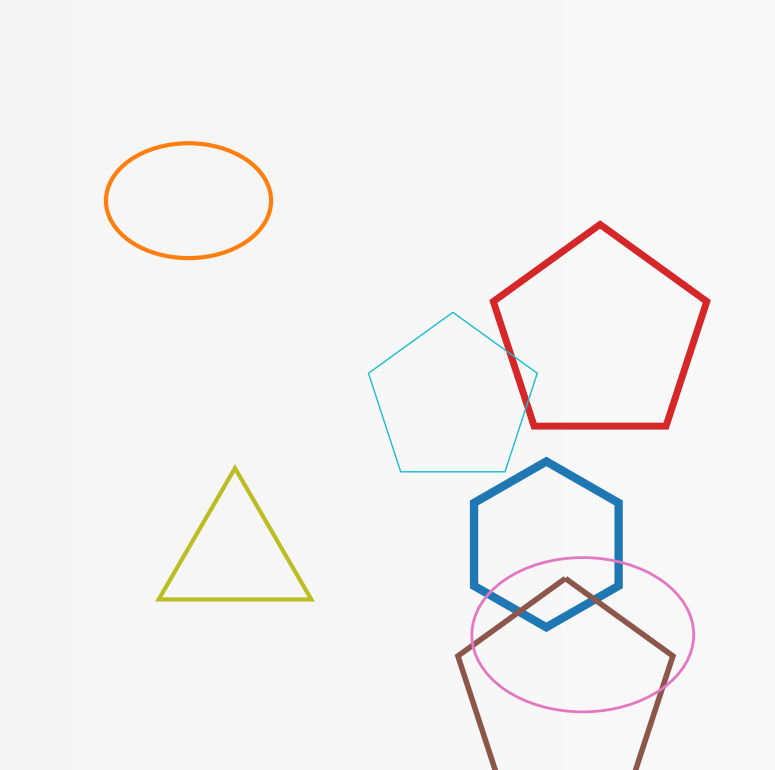[{"shape": "hexagon", "thickness": 3, "radius": 0.54, "center": [0.705, 0.293]}, {"shape": "oval", "thickness": 1.5, "radius": 0.53, "center": [0.243, 0.739]}, {"shape": "pentagon", "thickness": 2.5, "radius": 0.72, "center": [0.774, 0.564]}, {"shape": "pentagon", "thickness": 2, "radius": 0.73, "center": [0.73, 0.103]}, {"shape": "oval", "thickness": 1, "radius": 0.72, "center": [0.752, 0.176]}, {"shape": "triangle", "thickness": 1.5, "radius": 0.57, "center": [0.303, 0.278]}, {"shape": "pentagon", "thickness": 0.5, "radius": 0.57, "center": [0.584, 0.48]}]